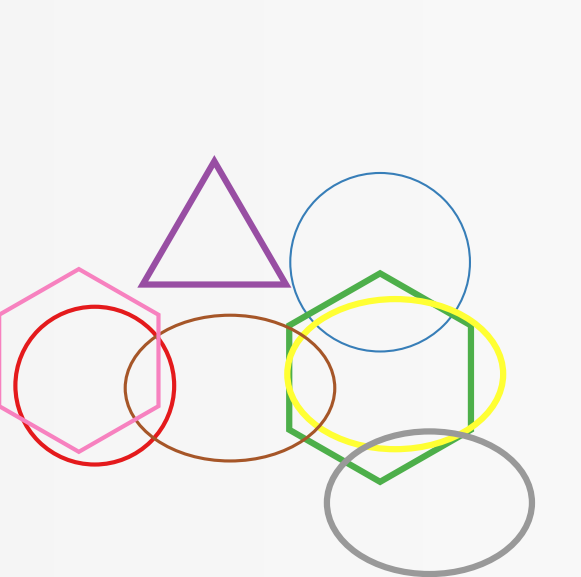[{"shape": "circle", "thickness": 2, "radius": 0.68, "center": [0.163, 0.331]}, {"shape": "circle", "thickness": 1, "radius": 0.77, "center": [0.654, 0.545]}, {"shape": "hexagon", "thickness": 3, "radius": 0.9, "center": [0.654, 0.345]}, {"shape": "triangle", "thickness": 3, "radius": 0.71, "center": [0.369, 0.578]}, {"shape": "oval", "thickness": 3, "radius": 0.93, "center": [0.68, 0.351]}, {"shape": "oval", "thickness": 1.5, "radius": 0.9, "center": [0.396, 0.327]}, {"shape": "hexagon", "thickness": 2, "radius": 0.79, "center": [0.136, 0.375]}, {"shape": "oval", "thickness": 3, "radius": 0.88, "center": [0.739, 0.129]}]